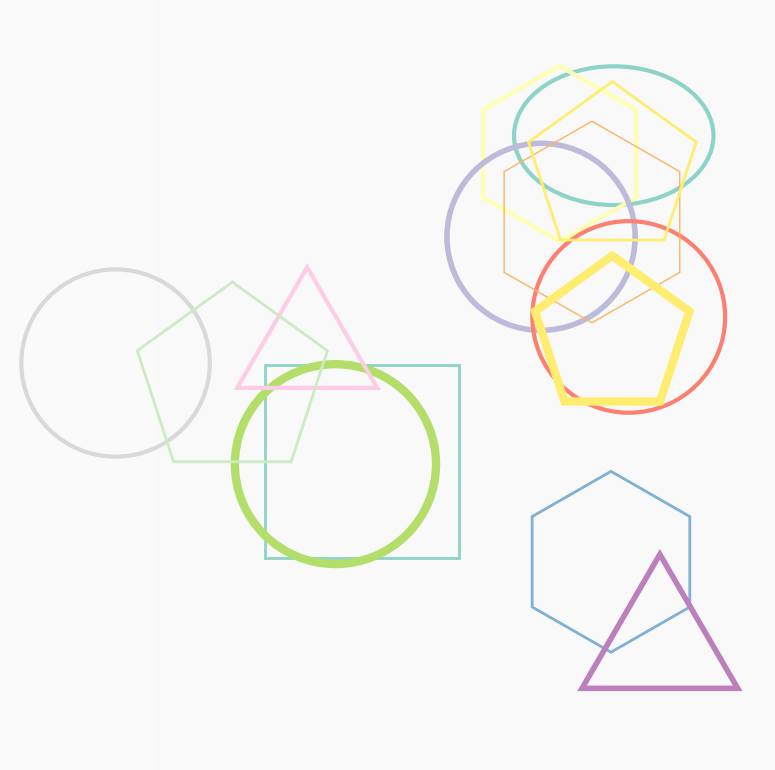[{"shape": "square", "thickness": 1, "radius": 0.63, "center": [0.467, 0.401]}, {"shape": "oval", "thickness": 1.5, "radius": 0.64, "center": [0.792, 0.824]}, {"shape": "hexagon", "thickness": 1.5, "radius": 0.57, "center": [0.722, 0.8]}, {"shape": "circle", "thickness": 2, "radius": 0.61, "center": [0.698, 0.692]}, {"shape": "circle", "thickness": 1.5, "radius": 0.62, "center": [0.811, 0.588]}, {"shape": "hexagon", "thickness": 1, "radius": 0.59, "center": [0.788, 0.27]}, {"shape": "hexagon", "thickness": 0.5, "radius": 0.65, "center": [0.764, 0.712]}, {"shape": "circle", "thickness": 3, "radius": 0.65, "center": [0.433, 0.397]}, {"shape": "triangle", "thickness": 1.5, "radius": 0.52, "center": [0.396, 0.548]}, {"shape": "circle", "thickness": 1.5, "radius": 0.61, "center": [0.149, 0.529]}, {"shape": "triangle", "thickness": 2, "radius": 0.58, "center": [0.851, 0.164]}, {"shape": "pentagon", "thickness": 1, "radius": 0.64, "center": [0.3, 0.505]}, {"shape": "pentagon", "thickness": 3, "radius": 0.52, "center": [0.79, 0.563]}, {"shape": "pentagon", "thickness": 1, "radius": 0.57, "center": [0.79, 0.78]}]